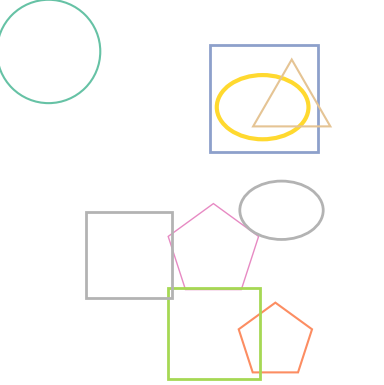[{"shape": "circle", "thickness": 1.5, "radius": 0.67, "center": [0.126, 0.866]}, {"shape": "pentagon", "thickness": 1.5, "radius": 0.5, "center": [0.715, 0.114]}, {"shape": "square", "thickness": 2, "radius": 0.7, "center": [0.686, 0.744]}, {"shape": "pentagon", "thickness": 1, "radius": 0.62, "center": [0.554, 0.348]}, {"shape": "square", "thickness": 2, "radius": 0.59, "center": [0.556, 0.134]}, {"shape": "oval", "thickness": 3, "radius": 0.6, "center": [0.682, 0.722]}, {"shape": "triangle", "thickness": 1.5, "radius": 0.58, "center": [0.758, 0.73]}, {"shape": "square", "thickness": 2, "radius": 0.56, "center": [0.334, 0.337]}, {"shape": "oval", "thickness": 2, "radius": 0.54, "center": [0.731, 0.454]}]